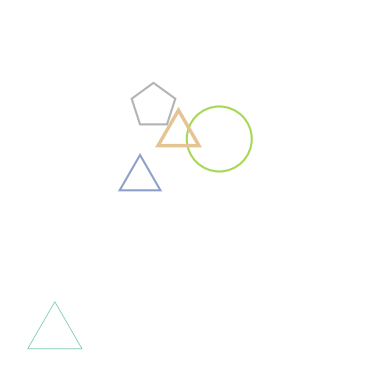[{"shape": "triangle", "thickness": 0.5, "radius": 0.41, "center": [0.142, 0.135]}, {"shape": "triangle", "thickness": 1.5, "radius": 0.31, "center": [0.364, 0.536]}, {"shape": "circle", "thickness": 1.5, "radius": 0.42, "center": [0.57, 0.639]}, {"shape": "triangle", "thickness": 2.5, "radius": 0.31, "center": [0.464, 0.652]}, {"shape": "pentagon", "thickness": 1.5, "radius": 0.3, "center": [0.399, 0.725]}]